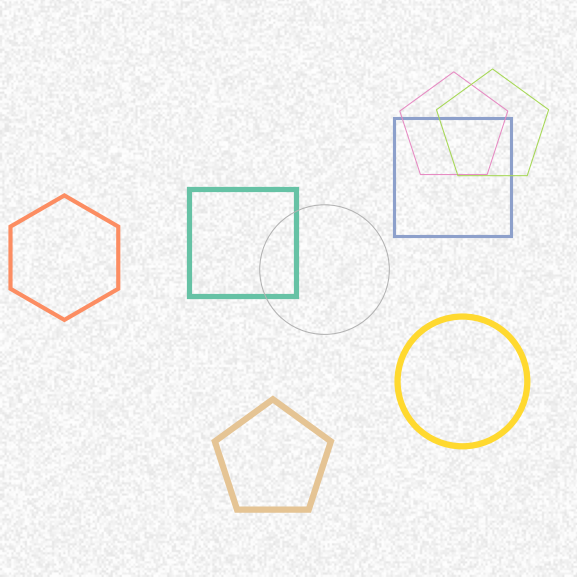[{"shape": "square", "thickness": 2.5, "radius": 0.46, "center": [0.42, 0.579]}, {"shape": "hexagon", "thickness": 2, "radius": 0.54, "center": [0.111, 0.553]}, {"shape": "square", "thickness": 1.5, "radius": 0.51, "center": [0.784, 0.693]}, {"shape": "pentagon", "thickness": 0.5, "radius": 0.49, "center": [0.786, 0.776]}, {"shape": "pentagon", "thickness": 0.5, "radius": 0.51, "center": [0.853, 0.778]}, {"shape": "circle", "thickness": 3, "radius": 0.56, "center": [0.801, 0.339]}, {"shape": "pentagon", "thickness": 3, "radius": 0.53, "center": [0.473, 0.202]}, {"shape": "circle", "thickness": 0.5, "radius": 0.56, "center": [0.562, 0.532]}]